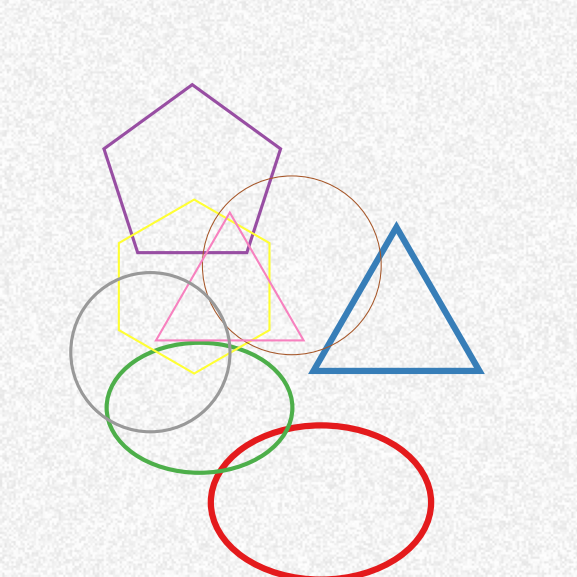[{"shape": "oval", "thickness": 3, "radius": 0.95, "center": [0.556, 0.129]}, {"shape": "triangle", "thickness": 3, "radius": 0.83, "center": [0.687, 0.44]}, {"shape": "oval", "thickness": 2, "radius": 0.8, "center": [0.345, 0.293]}, {"shape": "pentagon", "thickness": 1.5, "radius": 0.8, "center": [0.333, 0.692]}, {"shape": "hexagon", "thickness": 1, "radius": 0.75, "center": [0.336, 0.503]}, {"shape": "circle", "thickness": 0.5, "radius": 0.77, "center": [0.505, 0.54]}, {"shape": "triangle", "thickness": 1, "radius": 0.74, "center": [0.398, 0.483]}, {"shape": "circle", "thickness": 1.5, "radius": 0.69, "center": [0.26, 0.389]}]